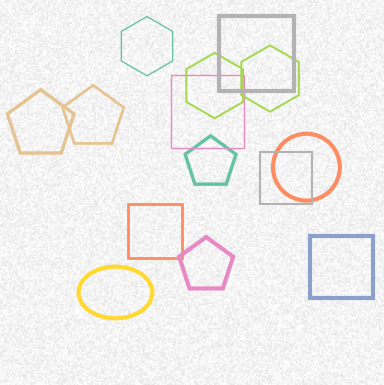[{"shape": "pentagon", "thickness": 2.5, "radius": 0.35, "center": [0.547, 0.578]}, {"shape": "hexagon", "thickness": 1, "radius": 0.38, "center": [0.382, 0.88]}, {"shape": "square", "thickness": 2, "radius": 0.35, "center": [0.403, 0.4]}, {"shape": "circle", "thickness": 3, "radius": 0.43, "center": [0.796, 0.566]}, {"shape": "square", "thickness": 3, "radius": 0.41, "center": [0.887, 0.306]}, {"shape": "square", "thickness": 1, "radius": 0.47, "center": [0.539, 0.709]}, {"shape": "pentagon", "thickness": 3, "radius": 0.37, "center": [0.535, 0.31]}, {"shape": "hexagon", "thickness": 1.5, "radius": 0.43, "center": [0.702, 0.796]}, {"shape": "hexagon", "thickness": 1.5, "radius": 0.42, "center": [0.558, 0.778]}, {"shape": "oval", "thickness": 3, "radius": 0.48, "center": [0.3, 0.24]}, {"shape": "pentagon", "thickness": 2.5, "radius": 0.45, "center": [0.106, 0.676]}, {"shape": "pentagon", "thickness": 2, "radius": 0.42, "center": [0.242, 0.695]}, {"shape": "square", "thickness": 1.5, "radius": 0.34, "center": [0.743, 0.538]}, {"shape": "square", "thickness": 3, "radius": 0.49, "center": [0.667, 0.86]}]